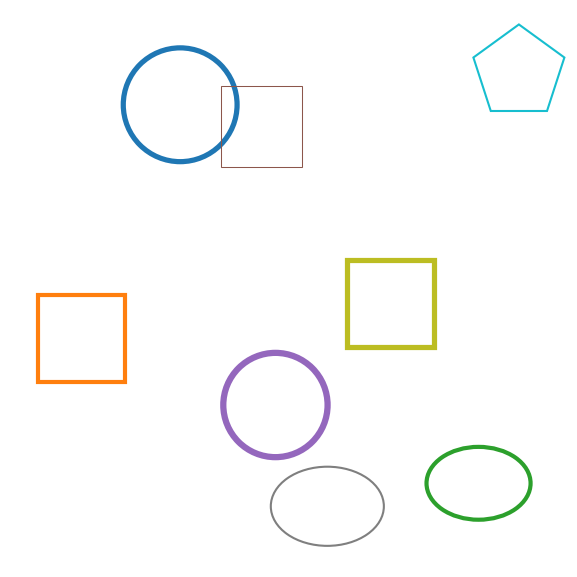[{"shape": "circle", "thickness": 2.5, "radius": 0.49, "center": [0.312, 0.818]}, {"shape": "square", "thickness": 2, "radius": 0.38, "center": [0.141, 0.413]}, {"shape": "oval", "thickness": 2, "radius": 0.45, "center": [0.829, 0.162]}, {"shape": "circle", "thickness": 3, "radius": 0.45, "center": [0.477, 0.298]}, {"shape": "square", "thickness": 0.5, "radius": 0.35, "center": [0.453, 0.781]}, {"shape": "oval", "thickness": 1, "radius": 0.49, "center": [0.567, 0.122]}, {"shape": "square", "thickness": 2.5, "radius": 0.38, "center": [0.676, 0.474]}, {"shape": "pentagon", "thickness": 1, "radius": 0.41, "center": [0.899, 0.874]}]